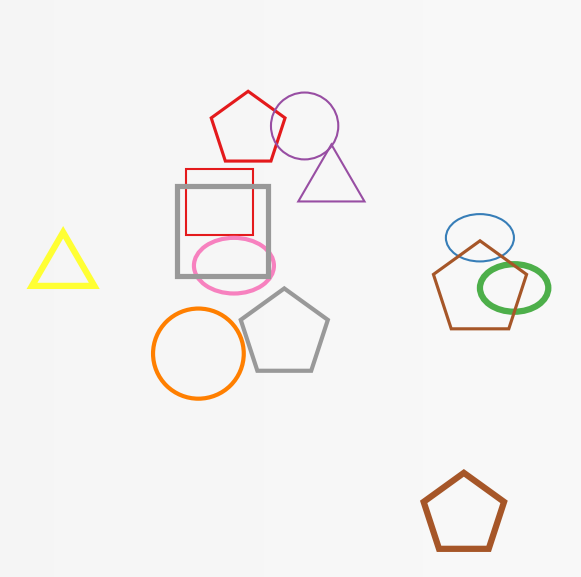[{"shape": "square", "thickness": 1, "radius": 0.29, "center": [0.377, 0.649]}, {"shape": "pentagon", "thickness": 1.5, "radius": 0.33, "center": [0.427, 0.774]}, {"shape": "oval", "thickness": 1, "radius": 0.29, "center": [0.826, 0.587]}, {"shape": "oval", "thickness": 3, "radius": 0.29, "center": [0.885, 0.5]}, {"shape": "triangle", "thickness": 1, "radius": 0.33, "center": [0.57, 0.683]}, {"shape": "circle", "thickness": 1, "radius": 0.29, "center": [0.524, 0.781]}, {"shape": "circle", "thickness": 2, "radius": 0.39, "center": [0.341, 0.387]}, {"shape": "triangle", "thickness": 3, "radius": 0.31, "center": [0.109, 0.535]}, {"shape": "pentagon", "thickness": 1.5, "radius": 0.42, "center": [0.826, 0.498]}, {"shape": "pentagon", "thickness": 3, "radius": 0.36, "center": [0.798, 0.108]}, {"shape": "oval", "thickness": 2, "radius": 0.34, "center": [0.402, 0.539]}, {"shape": "square", "thickness": 2.5, "radius": 0.39, "center": [0.383, 0.599]}, {"shape": "pentagon", "thickness": 2, "radius": 0.39, "center": [0.489, 0.421]}]